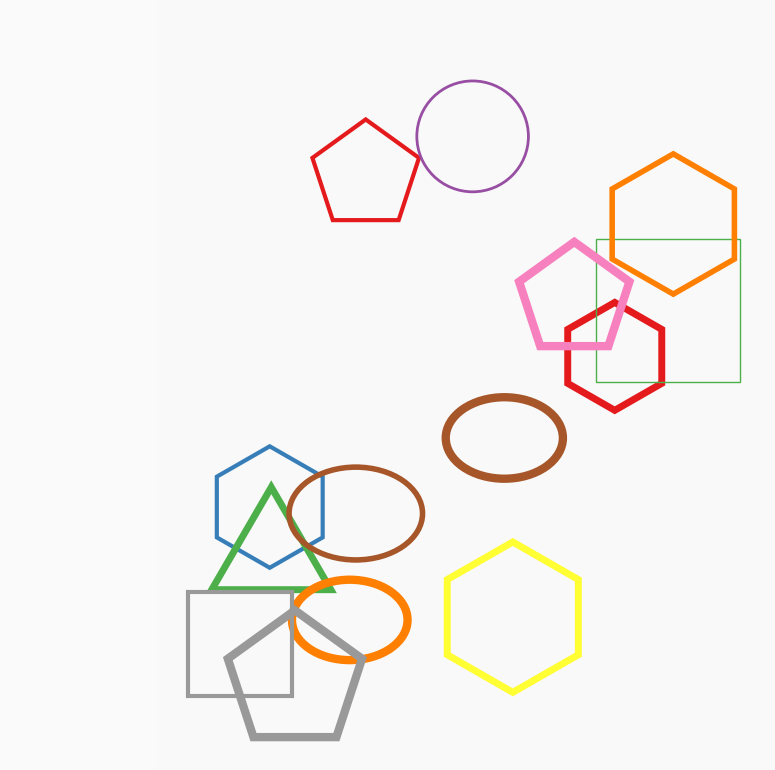[{"shape": "hexagon", "thickness": 2.5, "radius": 0.35, "center": [0.793, 0.537]}, {"shape": "pentagon", "thickness": 1.5, "radius": 0.36, "center": [0.472, 0.773]}, {"shape": "hexagon", "thickness": 1.5, "radius": 0.39, "center": [0.348, 0.342]}, {"shape": "square", "thickness": 0.5, "radius": 0.46, "center": [0.862, 0.597]}, {"shape": "triangle", "thickness": 2.5, "radius": 0.44, "center": [0.35, 0.279]}, {"shape": "circle", "thickness": 1, "radius": 0.36, "center": [0.61, 0.823]}, {"shape": "hexagon", "thickness": 2, "radius": 0.46, "center": [0.869, 0.709]}, {"shape": "oval", "thickness": 3, "radius": 0.37, "center": [0.451, 0.195]}, {"shape": "hexagon", "thickness": 2.5, "radius": 0.49, "center": [0.662, 0.198]}, {"shape": "oval", "thickness": 3, "radius": 0.38, "center": [0.651, 0.431]}, {"shape": "oval", "thickness": 2, "radius": 0.43, "center": [0.459, 0.333]}, {"shape": "pentagon", "thickness": 3, "radius": 0.37, "center": [0.741, 0.611]}, {"shape": "pentagon", "thickness": 3, "radius": 0.46, "center": [0.381, 0.116]}, {"shape": "square", "thickness": 1.5, "radius": 0.34, "center": [0.309, 0.163]}]